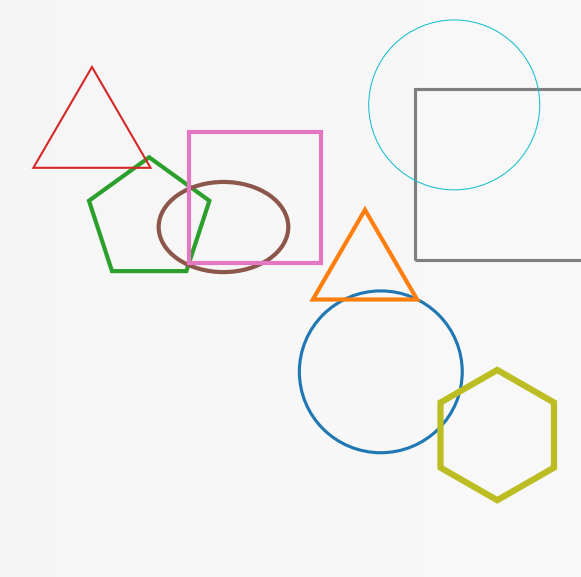[{"shape": "circle", "thickness": 1.5, "radius": 0.7, "center": [0.655, 0.355]}, {"shape": "triangle", "thickness": 2, "radius": 0.52, "center": [0.628, 0.532]}, {"shape": "pentagon", "thickness": 2, "radius": 0.54, "center": [0.257, 0.618]}, {"shape": "triangle", "thickness": 1, "radius": 0.58, "center": [0.158, 0.767]}, {"shape": "oval", "thickness": 2, "radius": 0.56, "center": [0.384, 0.606]}, {"shape": "square", "thickness": 2, "radius": 0.57, "center": [0.439, 0.657]}, {"shape": "square", "thickness": 1.5, "radius": 0.74, "center": [0.862, 0.697]}, {"shape": "hexagon", "thickness": 3, "radius": 0.56, "center": [0.855, 0.246]}, {"shape": "circle", "thickness": 0.5, "radius": 0.74, "center": [0.781, 0.817]}]